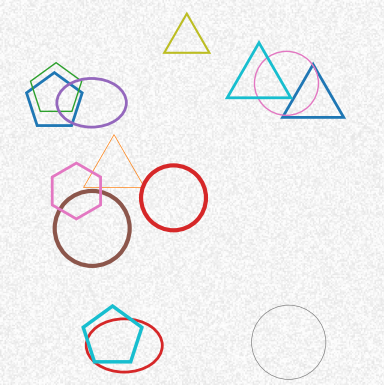[{"shape": "pentagon", "thickness": 2, "radius": 0.38, "center": [0.141, 0.735]}, {"shape": "triangle", "thickness": 2, "radius": 0.46, "center": [0.813, 0.741]}, {"shape": "triangle", "thickness": 0.5, "radius": 0.46, "center": [0.296, 0.559]}, {"shape": "pentagon", "thickness": 1, "radius": 0.35, "center": [0.146, 0.767]}, {"shape": "circle", "thickness": 3, "radius": 0.42, "center": [0.451, 0.486]}, {"shape": "oval", "thickness": 2, "radius": 0.49, "center": [0.323, 0.103]}, {"shape": "oval", "thickness": 2, "radius": 0.45, "center": [0.238, 0.733]}, {"shape": "circle", "thickness": 3, "radius": 0.49, "center": [0.239, 0.407]}, {"shape": "hexagon", "thickness": 2, "radius": 0.36, "center": [0.198, 0.504]}, {"shape": "circle", "thickness": 1, "radius": 0.42, "center": [0.744, 0.784]}, {"shape": "circle", "thickness": 0.5, "radius": 0.48, "center": [0.75, 0.111]}, {"shape": "triangle", "thickness": 1.5, "radius": 0.34, "center": [0.485, 0.897]}, {"shape": "pentagon", "thickness": 2.5, "radius": 0.4, "center": [0.292, 0.125]}, {"shape": "triangle", "thickness": 2, "radius": 0.48, "center": [0.673, 0.794]}]